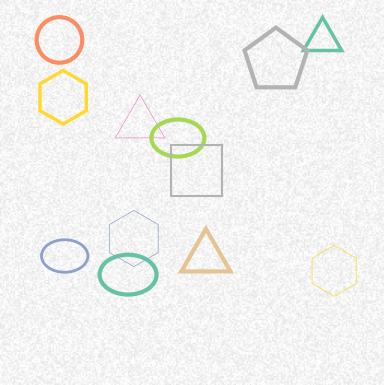[{"shape": "triangle", "thickness": 2.5, "radius": 0.29, "center": [0.838, 0.898]}, {"shape": "oval", "thickness": 3, "radius": 0.37, "center": [0.333, 0.287]}, {"shape": "circle", "thickness": 3, "radius": 0.3, "center": [0.154, 0.896]}, {"shape": "hexagon", "thickness": 0.5, "radius": 0.36, "center": [0.348, 0.38]}, {"shape": "oval", "thickness": 2, "radius": 0.3, "center": [0.168, 0.335]}, {"shape": "triangle", "thickness": 0.5, "radius": 0.37, "center": [0.364, 0.679]}, {"shape": "oval", "thickness": 3, "radius": 0.34, "center": [0.462, 0.642]}, {"shape": "hexagon", "thickness": 0.5, "radius": 0.33, "center": [0.868, 0.296]}, {"shape": "hexagon", "thickness": 2.5, "radius": 0.35, "center": [0.164, 0.747]}, {"shape": "triangle", "thickness": 3, "radius": 0.37, "center": [0.535, 0.332]}, {"shape": "pentagon", "thickness": 3, "radius": 0.43, "center": [0.717, 0.843]}, {"shape": "square", "thickness": 1.5, "radius": 0.33, "center": [0.51, 0.556]}]